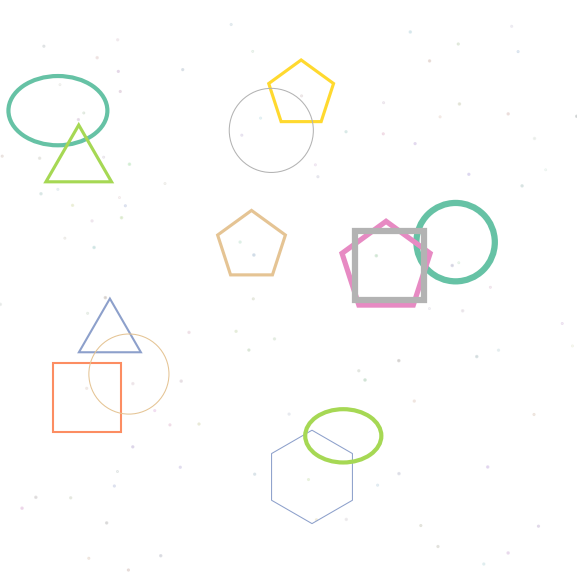[{"shape": "circle", "thickness": 3, "radius": 0.34, "center": [0.789, 0.58]}, {"shape": "oval", "thickness": 2, "radius": 0.43, "center": [0.1, 0.808]}, {"shape": "square", "thickness": 1, "radius": 0.29, "center": [0.151, 0.311]}, {"shape": "hexagon", "thickness": 0.5, "radius": 0.4, "center": [0.54, 0.173]}, {"shape": "triangle", "thickness": 1, "radius": 0.31, "center": [0.19, 0.42]}, {"shape": "pentagon", "thickness": 2.5, "radius": 0.4, "center": [0.669, 0.536]}, {"shape": "triangle", "thickness": 1.5, "radius": 0.33, "center": [0.136, 0.717]}, {"shape": "oval", "thickness": 2, "radius": 0.33, "center": [0.594, 0.244]}, {"shape": "pentagon", "thickness": 1.5, "radius": 0.3, "center": [0.521, 0.836]}, {"shape": "pentagon", "thickness": 1.5, "radius": 0.31, "center": [0.436, 0.573]}, {"shape": "circle", "thickness": 0.5, "radius": 0.35, "center": [0.223, 0.351]}, {"shape": "square", "thickness": 3, "radius": 0.3, "center": [0.674, 0.539]}, {"shape": "circle", "thickness": 0.5, "radius": 0.36, "center": [0.47, 0.773]}]